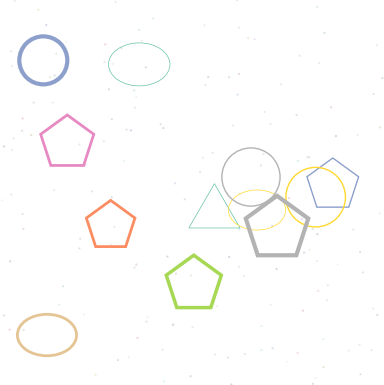[{"shape": "oval", "thickness": 0.5, "radius": 0.4, "center": [0.362, 0.833]}, {"shape": "triangle", "thickness": 0.5, "radius": 0.38, "center": [0.557, 0.446]}, {"shape": "pentagon", "thickness": 2, "radius": 0.33, "center": [0.287, 0.413]}, {"shape": "circle", "thickness": 3, "radius": 0.31, "center": [0.113, 0.843]}, {"shape": "pentagon", "thickness": 1, "radius": 0.35, "center": [0.864, 0.519]}, {"shape": "pentagon", "thickness": 2, "radius": 0.36, "center": [0.175, 0.629]}, {"shape": "pentagon", "thickness": 2.5, "radius": 0.38, "center": [0.503, 0.262]}, {"shape": "oval", "thickness": 0.5, "radius": 0.37, "center": [0.668, 0.454]}, {"shape": "circle", "thickness": 1, "radius": 0.39, "center": [0.82, 0.488]}, {"shape": "oval", "thickness": 2, "radius": 0.38, "center": [0.122, 0.13]}, {"shape": "circle", "thickness": 1, "radius": 0.38, "center": [0.652, 0.54]}, {"shape": "pentagon", "thickness": 3, "radius": 0.43, "center": [0.72, 0.406]}]